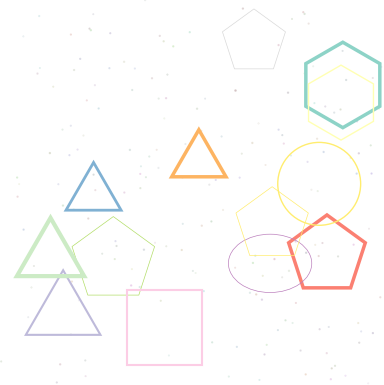[{"shape": "hexagon", "thickness": 2.5, "radius": 0.55, "center": [0.89, 0.779]}, {"shape": "hexagon", "thickness": 1, "radius": 0.49, "center": [0.886, 0.733]}, {"shape": "triangle", "thickness": 1.5, "radius": 0.56, "center": [0.164, 0.186]}, {"shape": "pentagon", "thickness": 2.5, "radius": 0.52, "center": [0.849, 0.337]}, {"shape": "triangle", "thickness": 2, "radius": 0.41, "center": [0.243, 0.495]}, {"shape": "triangle", "thickness": 2.5, "radius": 0.41, "center": [0.516, 0.582]}, {"shape": "pentagon", "thickness": 0.5, "radius": 0.56, "center": [0.294, 0.325]}, {"shape": "square", "thickness": 1.5, "radius": 0.49, "center": [0.428, 0.149]}, {"shape": "pentagon", "thickness": 0.5, "radius": 0.43, "center": [0.66, 0.891]}, {"shape": "oval", "thickness": 0.5, "radius": 0.54, "center": [0.701, 0.316]}, {"shape": "triangle", "thickness": 3, "radius": 0.5, "center": [0.131, 0.333]}, {"shape": "pentagon", "thickness": 0.5, "radius": 0.49, "center": [0.707, 0.416]}, {"shape": "circle", "thickness": 1, "radius": 0.54, "center": [0.829, 0.522]}]